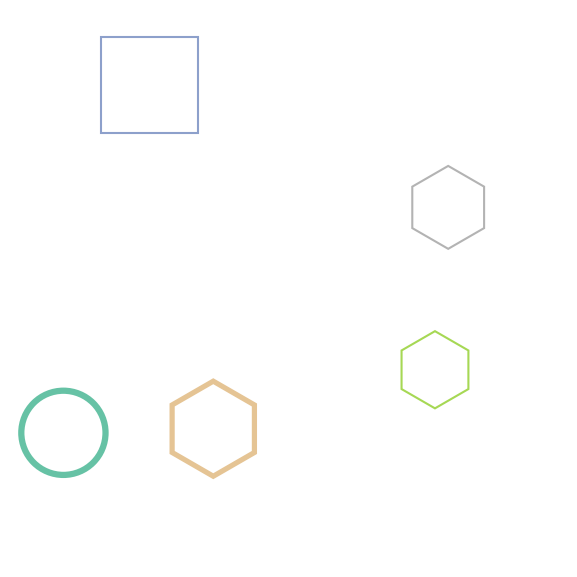[{"shape": "circle", "thickness": 3, "radius": 0.36, "center": [0.11, 0.25]}, {"shape": "square", "thickness": 1, "radius": 0.42, "center": [0.259, 0.852]}, {"shape": "hexagon", "thickness": 1, "radius": 0.33, "center": [0.753, 0.359]}, {"shape": "hexagon", "thickness": 2.5, "radius": 0.41, "center": [0.369, 0.257]}, {"shape": "hexagon", "thickness": 1, "radius": 0.36, "center": [0.776, 0.64]}]